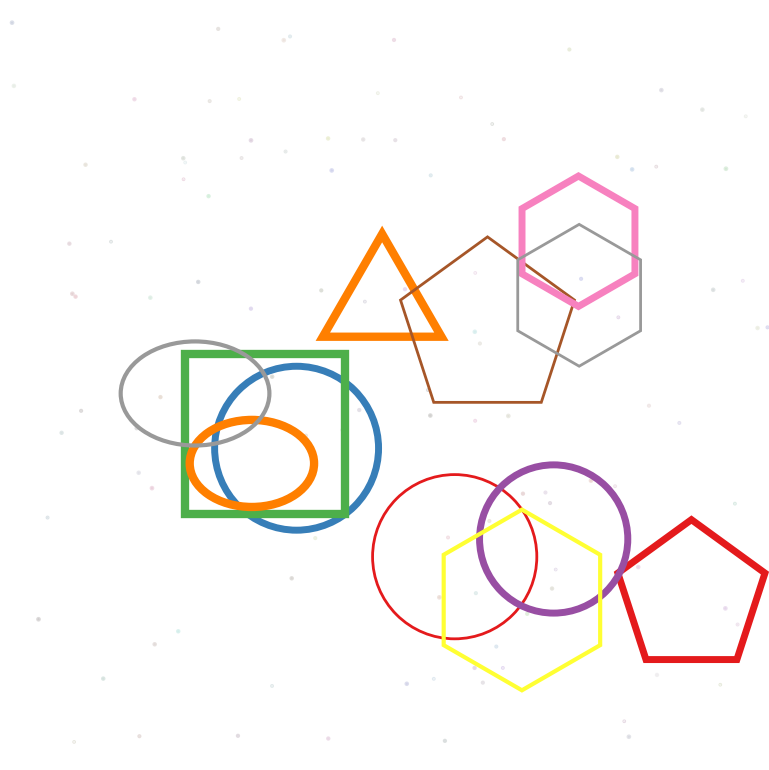[{"shape": "pentagon", "thickness": 2.5, "radius": 0.5, "center": [0.898, 0.225]}, {"shape": "circle", "thickness": 1, "radius": 0.53, "center": [0.591, 0.277]}, {"shape": "circle", "thickness": 2.5, "radius": 0.53, "center": [0.385, 0.418]}, {"shape": "square", "thickness": 3, "radius": 0.52, "center": [0.344, 0.436]}, {"shape": "circle", "thickness": 2.5, "radius": 0.48, "center": [0.719, 0.3]}, {"shape": "oval", "thickness": 3, "radius": 0.4, "center": [0.327, 0.398]}, {"shape": "triangle", "thickness": 3, "radius": 0.44, "center": [0.496, 0.607]}, {"shape": "hexagon", "thickness": 1.5, "radius": 0.59, "center": [0.678, 0.221]}, {"shape": "pentagon", "thickness": 1, "radius": 0.59, "center": [0.633, 0.574]}, {"shape": "hexagon", "thickness": 2.5, "radius": 0.42, "center": [0.751, 0.687]}, {"shape": "oval", "thickness": 1.5, "radius": 0.48, "center": [0.253, 0.489]}, {"shape": "hexagon", "thickness": 1, "radius": 0.46, "center": [0.752, 0.617]}]